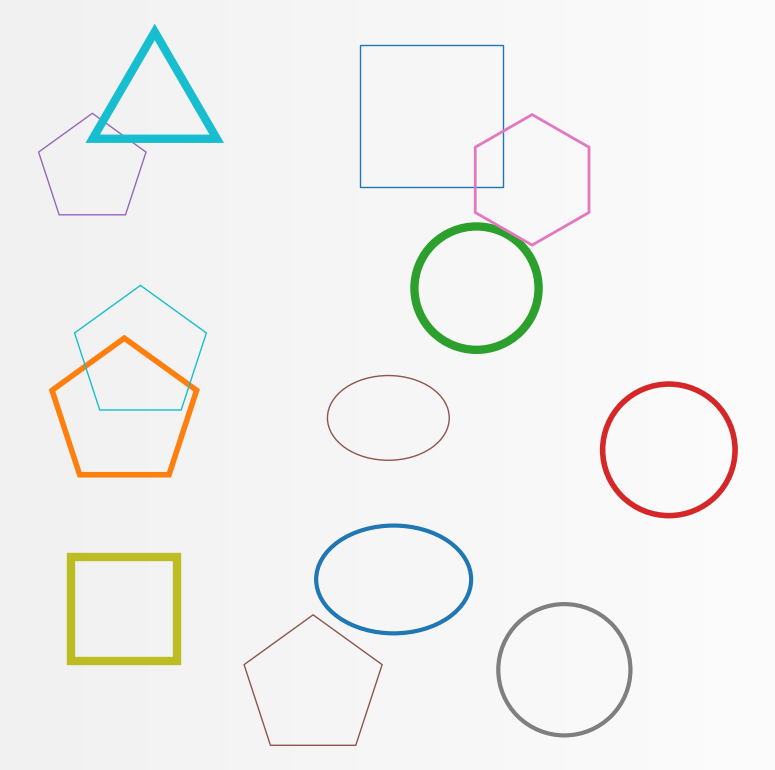[{"shape": "square", "thickness": 0.5, "radius": 0.46, "center": [0.556, 0.849]}, {"shape": "oval", "thickness": 1.5, "radius": 0.5, "center": [0.508, 0.247]}, {"shape": "pentagon", "thickness": 2, "radius": 0.49, "center": [0.16, 0.463]}, {"shape": "circle", "thickness": 3, "radius": 0.4, "center": [0.615, 0.626]}, {"shape": "circle", "thickness": 2, "radius": 0.43, "center": [0.863, 0.416]}, {"shape": "pentagon", "thickness": 0.5, "radius": 0.36, "center": [0.119, 0.78]}, {"shape": "pentagon", "thickness": 0.5, "radius": 0.47, "center": [0.404, 0.108]}, {"shape": "oval", "thickness": 0.5, "radius": 0.39, "center": [0.501, 0.457]}, {"shape": "hexagon", "thickness": 1, "radius": 0.42, "center": [0.687, 0.766]}, {"shape": "circle", "thickness": 1.5, "radius": 0.43, "center": [0.728, 0.13]}, {"shape": "square", "thickness": 3, "radius": 0.34, "center": [0.16, 0.209]}, {"shape": "triangle", "thickness": 3, "radius": 0.46, "center": [0.2, 0.866]}, {"shape": "pentagon", "thickness": 0.5, "radius": 0.45, "center": [0.181, 0.54]}]